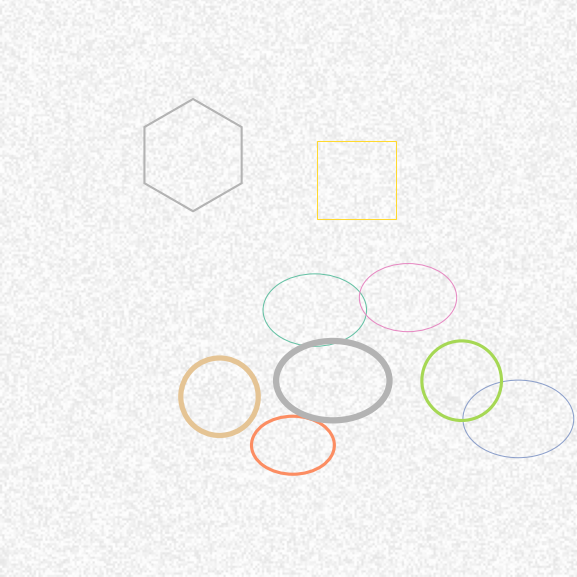[{"shape": "oval", "thickness": 0.5, "radius": 0.45, "center": [0.545, 0.462]}, {"shape": "oval", "thickness": 1.5, "radius": 0.36, "center": [0.507, 0.228]}, {"shape": "oval", "thickness": 0.5, "radius": 0.48, "center": [0.898, 0.274]}, {"shape": "oval", "thickness": 0.5, "radius": 0.42, "center": [0.707, 0.484]}, {"shape": "circle", "thickness": 1.5, "radius": 0.34, "center": [0.799, 0.34]}, {"shape": "square", "thickness": 0.5, "radius": 0.34, "center": [0.617, 0.687]}, {"shape": "circle", "thickness": 2.5, "radius": 0.34, "center": [0.38, 0.312]}, {"shape": "hexagon", "thickness": 1, "radius": 0.49, "center": [0.334, 0.731]}, {"shape": "oval", "thickness": 3, "radius": 0.49, "center": [0.576, 0.34]}]